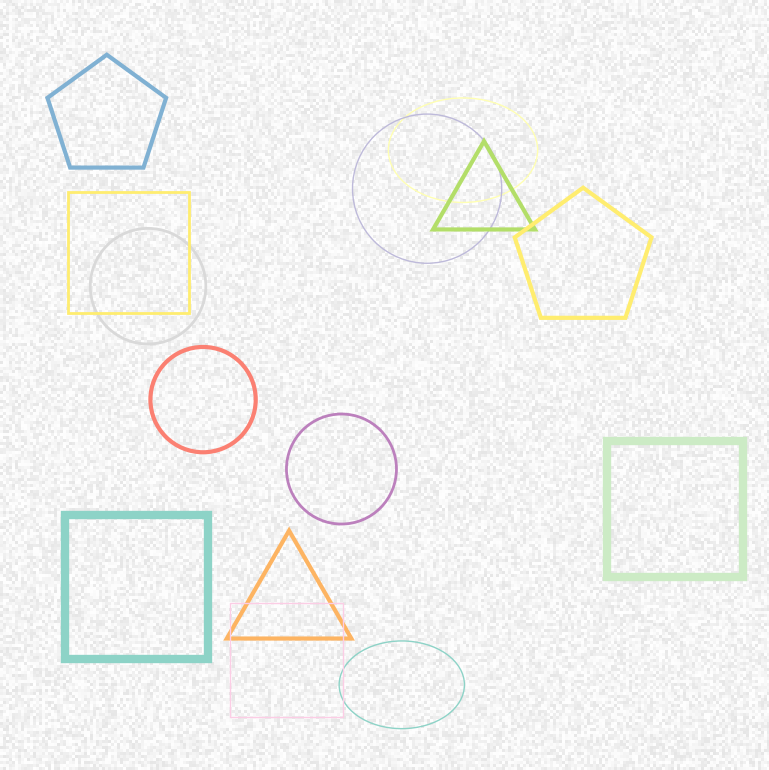[{"shape": "square", "thickness": 3, "radius": 0.47, "center": [0.177, 0.237]}, {"shape": "oval", "thickness": 0.5, "radius": 0.41, "center": [0.522, 0.111]}, {"shape": "oval", "thickness": 0.5, "radius": 0.48, "center": [0.601, 0.805]}, {"shape": "circle", "thickness": 0.5, "radius": 0.48, "center": [0.555, 0.755]}, {"shape": "circle", "thickness": 1.5, "radius": 0.34, "center": [0.264, 0.481]}, {"shape": "pentagon", "thickness": 1.5, "radius": 0.41, "center": [0.139, 0.848]}, {"shape": "triangle", "thickness": 1.5, "radius": 0.47, "center": [0.375, 0.217]}, {"shape": "triangle", "thickness": 1.5, "radius": 0.38, "center": [0.629, 0.74]}, {"shape": "square", "thickness": 0.5, "radius": 0.37, "center": [0.372, 0.143]}, {"shape": "circle", "thickness": 1, "radius": 0.38, "center": [0.192, 0.628]}, {"shape": "circle", "thickness": 1, "radius": 0.36, "center": [0.443, 0.391]}, {"shape": "square", "thickness": 3, "radius": 0.44, "center": [0.877, 0.339]}, {"shape": "pentagon", "thickness": 1.5, "radius": 0.47, "center": [0.757, 0.663]}, {"shape": "square", "thickness": 1, "radius": 0.39, "center": [0.167, 0.672]}]